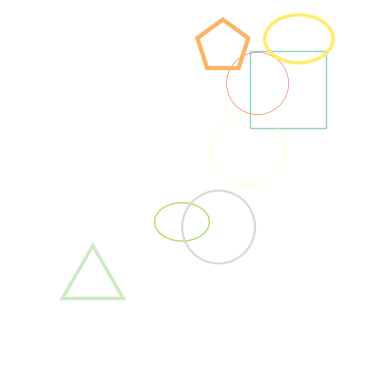[{"shape": "square", "thickness": 1, "radius": 0.5, "center": [0.748, 0.767]}, {"shape": "circle", "thickness": 0.5, "radius": 0.47, "center": [0.644, 0.611]}, {"shape": "circle", "thickness": 0.5, "radius": 0.4, "center": [0.669, 0.783]}, {"shape": "pentagon", "thickness": 3, "radius": 0.35, "center": [0.579, 0.88]}, {"shape": "oval", "thickness": 1, "radius": 0.36, "center": [0.473, 0.424]}, {"shape": "circle", "thickness": 1.5, "radius": 0.47, "center": [0.568, 0.41]}, {"shape": "triangle", "thickness": 2.5, "radius": 0.46, "center": [0.241, 0.27]}, {"shape": "oval", "thickness": 2.5, "radius": 0.44, "center": [0.776, 0.899]}]